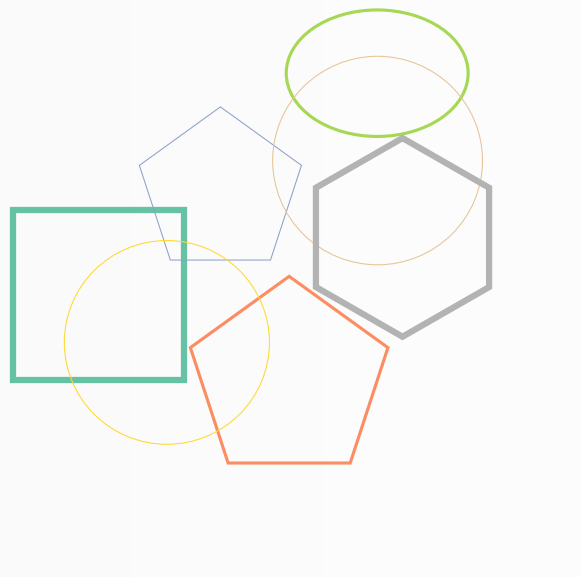[{"shape": "square", "thickness": 3, "radius": 0.73, "center": [0.17, 0.489]}, {"shape": "pentagon", "thickness": 1.5, "radius": 0.89, "center": [0.497, 0.342]}, {"shape": "pentagon", "thickness": 0.5, "radius": 0.73, "center": [0.379, 0.667]}, {"shape": "oval", "thickness": 1.5, "radius": 0.78, "center": [0.649, 0.872]}, {"shape": "circle", "thickness": 0.5, "radius": 0.88, "center": [0.287, 0.406]}, {"shape": "circle", "thickness": 0.5, "radius": 0.9, "center": [0.65, 0.721]}, {"shape": "hexagon", "thickness": 3, "radius": 0.86, "center": [0.693, 0.588]}]